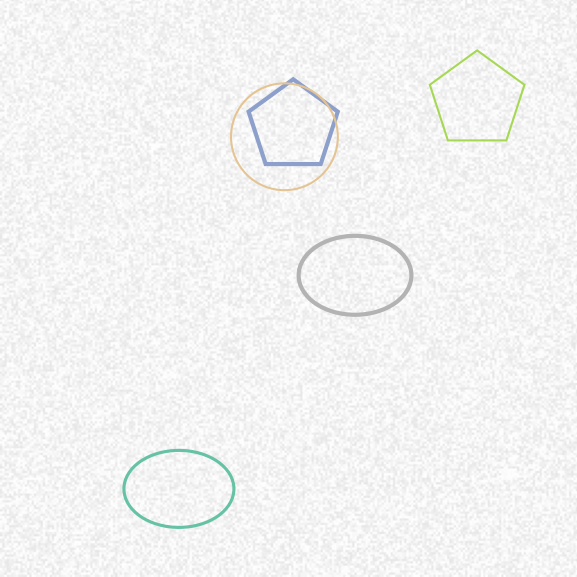[{"shape": "oval", "thickness": 1.5, "radius": 0.48, "center": [0.31, 0.153]}, {"shape": "pentagon", "thickness": 2, "radius": 0.41, "center": [0.508, 0.781]}, {"shape": "pentagon", "thickness": 1, "radius": 0.43, "center": [0.826, 0.826]}, {"shape": "circle", "thickness": 1, "radius": 0.46, "center": [0.493, 0.762]}, {"shape": "oval", "thickness": 2, "radius": 0.49, "center": [0.615, 0.522]}]